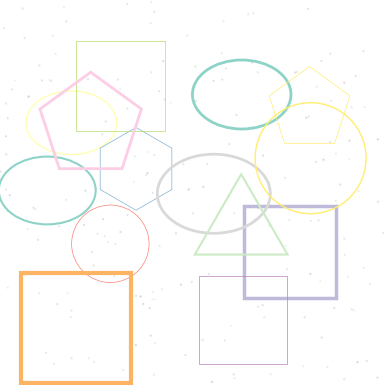[{"shape": "oval", "thickness": 2, "radius": 0.64, "center": [0.628, 0.755]}, {"shape": "oval", "thickness": 1.5, "radius": 0.63, "center": [0.123, 0.505]}, {"shape": "oval", "thickness": 1, "radius": 0.59, "center": [0.185, 0.681]}, {"shape": "square", "thickness": 2.5, "radius": 0.6, "center": [0.752, 0.345]}, {"shape": "circle", "thickness": 0.5, "radius": 0.5, "center": [0.287, 0.367]}, {"shape": "hexagon", "thickness": 0.5, "radius": 0.54, "center": [0.353, 0.561]}, {"shape": "square", "thickness": 3, "radius": 0.71, "center": [0.198, 0.148]}, {"shape": "square", "thickness": 0.5, "radius": 0.58, "center": [0.312, 0.777]}, {"shape": "pentagon", "thickness": 2, "radius": 0.69, "center": [0.236, 0.674]}, {"shape": "oval", "thickness": 2, "radius": 0.73, "center": [0.555, 0.497]}, {"shape": "square", "thickness": 0.5, "radius": 0.57, "center": [0.631, 0.169]}, {"shape": "triangle", "thickness": 1.5, "radius": 0.7, "center": [0.626, 0.408]}, {"shape": "circle", "thickness": 1, "radius": 0.72, "center": [0.807, 0.589]}, {"shape": "pentagon", "thickness": 0.5, "radius": 0.55, "center": [0.804, 0.717]}]